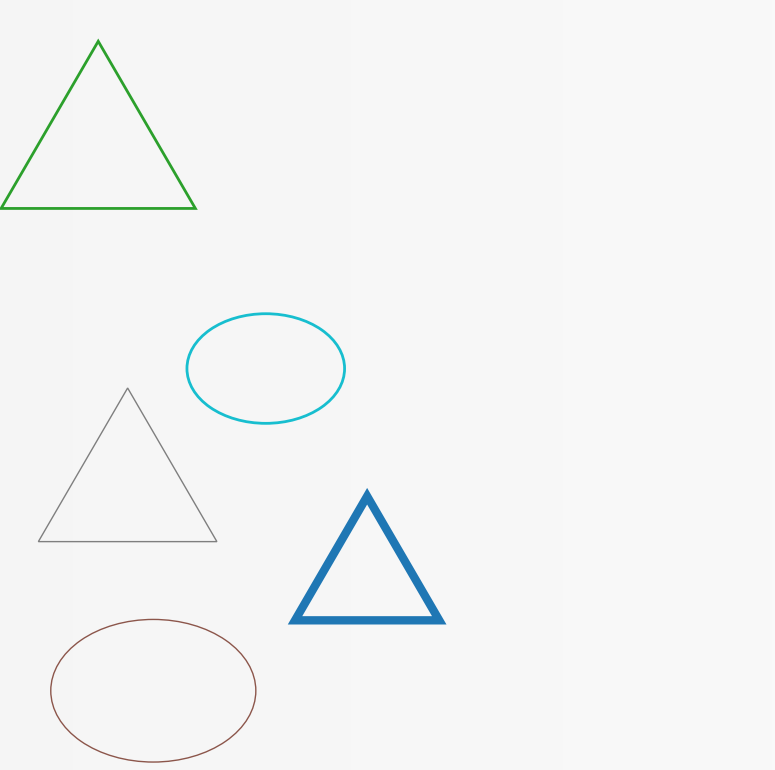[{"shape": "triangle", "thickness": 3, "radius": 0.54, "center": [0.474, 0.248]}, {"shape": "triangle", "thickness": 1, "radius": 0.72, "center": [0.127, 0.802]}, {"shape": "oval", "thickness": 0.5, "radius": 0.66, "center": [0.198, 0.103]}, {"shape": "triangle", "thickness": 0.5, "radius": 0.66, "center": [0.165, 0.363]}, {"shape": "oval", "thickness": 1, "radius": 0.51, "center": [0.343, 0.521]}]